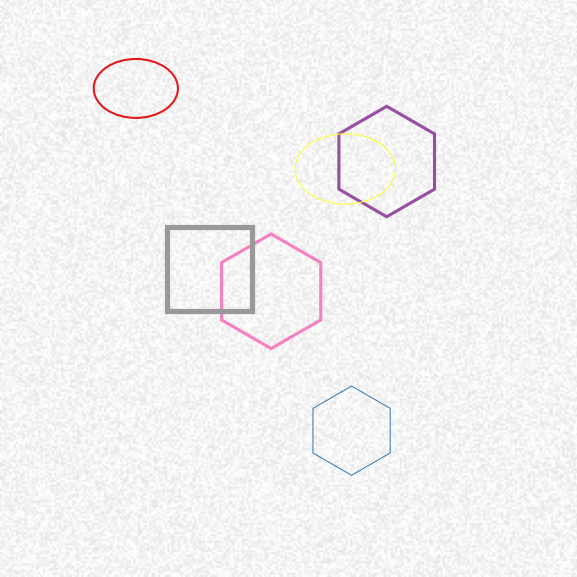[{"shape": "oval", "thickness": 1, "radius": 0.36, "center": [0.235, 0.846]}, {"shape": "hexagon", "thickness": 0.5, "radius": 0.39, "center": [0.609, 0.253]}, {"shape": "hexagon", "thickness": 1.5, "radius": 0.48, "center": [0.67, 0.719]}, {"shape": "oval", "thickness": 0.5, "radius": 0.43, "center": [0.598, 0.707]}, {"shape": "hexagon", "thickness": 1.5, "radius": 0.5, "center": [0.47, 0.495]}, {"shape": "square", "thickness": 2.5, "radius": 0.37, "center": [0.363, 0.533]}]